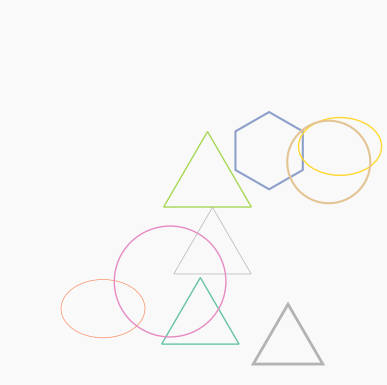[{"shape": "triangle", "thickness": 1, "radius": 0.58, "center": [0.517, 0.164]}, {"shape": "oval", "thickness": 0.5, "radius": 0.54, "center": [0.266, 0.198]}, {"shape": "hexagon", "thickness": 1.5, "radius": 0.5, "center": [0.695, 0.609]}, {"shape": "circle", "thickness": 1, "radius": 0.72, "center": [0.439, 0.269]}, {"shape": "triangle", "thickness": 1, "radius": 0.65, "center": [0.536, 0.528]}, {"shape": "oval", "thickness": 1, "radius": 0.54, "center": [0.878, 0.62]}, {"shape": "circle", "thickness": 1.5, "radius": 0.54, "center": [0.848, 0.579]}, {"shape": "triangle", "thickness": 0.5, "radius": 0.58, "center": [0.548, 0.346]}, {"shape": "triangle", "thickness": 2, "radius": 0.52, "center": [0.743, 0.106]}]